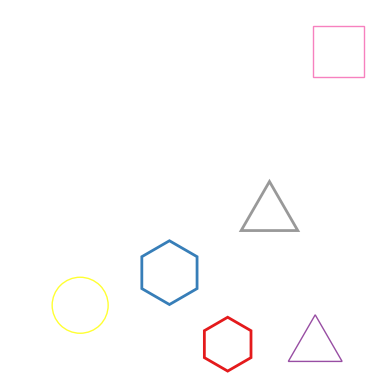[{"shape": "hexagon", "thickness": 2, "radius": 0.35, "center": [0.591, 0.106]}, {"shape": "hexagon", "thickness": 2, "radius": 0.41, "center": [0.44, 0.292]}, {"shape": "triangle", "thickness": 1, "radius": 0.4, "center": [0.819, 0.102]}, {"shape": "circle", "thickness": 1, "radius": 0.36, "center": [0.208, 0.207]}, {"shape": "square", "thickness": 1, "radius": 0.33, "center": [0.879, 0.867]}, {"shape": "triangle", "thickness": 2, "radius": 0.42, "center": [0.7, 0.444]}]